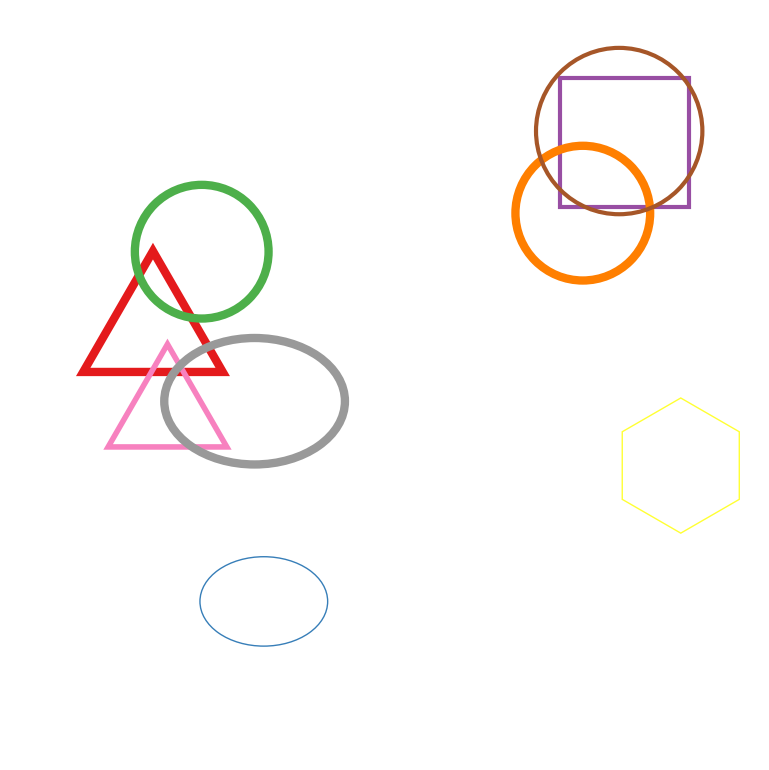[{"shape": "triangle", "thickness": 3, "radius": 0.52, "center": [0.199, 0.569]}, {"shape": "oval", "thickness": 0.5, "radius": 0.41, "center": [0.343, 0.219]}, {"shape": "circle", "thickness": 3, "radius": 0.43, "center": [0.262, 0.673]}, {"shape": "square", "thickness": 1.5, "radius": 0.42, "center": [0.811, 0.815]}, {"shape": "circle", "thickness": 3, "radius": 0.44, "center": [0.757, 0.723]}, {"shape": "hexagon", "thickness": 0.5, "radius": 0.44, "center": [0.884, 0.395]}, {"shape": "circle", "thickness": 1.5, "radius": 0.54, "center": [0.804, 0.83]}, {"shape": "triangle", "thickness": 2, "radius": 0.44, "center": [0.218, 0.464]}, {"shape": "oval", "thickness": 3, "radius": 0.59, "center": [0.331, 0.479]}]